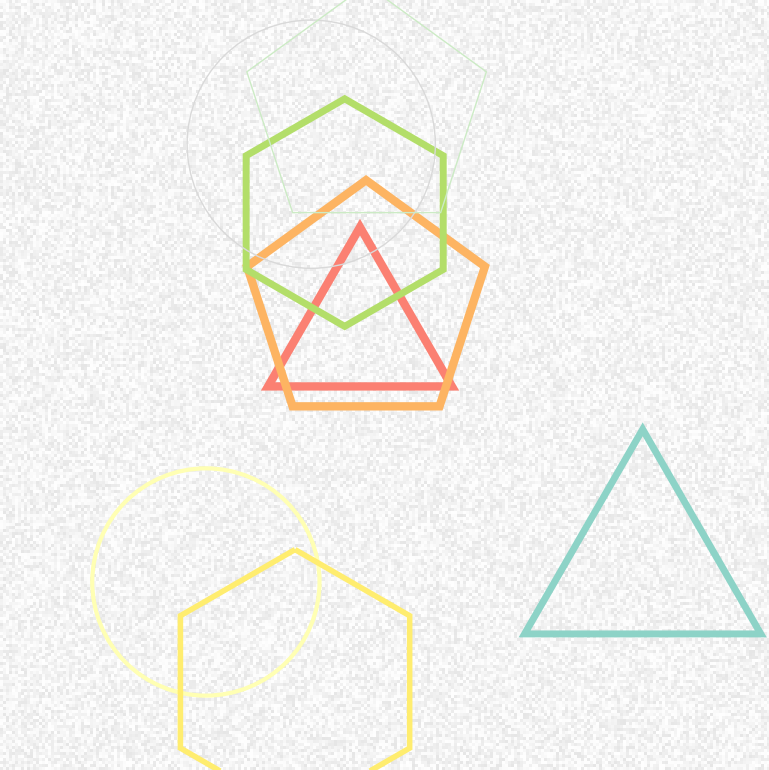[{"shape": "triangle", "thickness": 2.5, "radius": 0.89, "center": [0.835, 0.265]}, {"shape": "circle", "thickness": 1.5, "radius": 0.74, "center": [0.267, 0.244]}, {"shape": "triangle", "thickness": 3, "radius": 0.69, "center": [0.468, 0.567]}, {"shape": "pentagon", "thickness": 3, "radius": 0.81, "center": [0.475, 0.604]}, {"shape": "hexagon", "thickness": 2.5, "radius": 0.74, "center": [0.448, 0.724]}, {"shape": "circle", "thickness": 0.5, "radius": 0.81, "center": [0.404, 0.813]}, {"shape": "pentagon", "thickness": 0.5, "radius": 0.82, "center": [0.476, 0.856]}, {"shape": "hexagon", "thickness": 2, "radius": 0.86, "center": [0.383, 0.114]}]